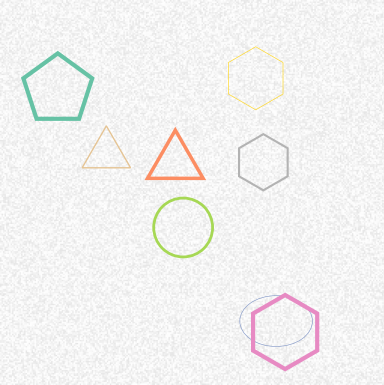[{"shape": "pentagon", "thickness": 3, "radius": 0.47, "center": [0.15, 0.767]}, {"shape": "triangle", "thickness": 2.5, "radius": 0.42, "center": [0.455, 0.578]}, {"shape": "oval", "thickness": 0.5, "radius": 0.47, "center": [0.717, 0.166]}, {"shape": "hexagon", "thickness": 3, "radius": 0.48, "center": [0.741, 0.138]}, {"shape": "circle", "thickness": 2, "radius": 0.38, "center": [0.476, 0.409]}, {"shape": "hexagon", "thickness": 0.5, "radius": 0.41, "center": [0.664, 0.797]}, {"shape": "triangle", "thickness": 1, "radius": 0.36, "center": [0.276, 0.6]}, {"shape": "hexagon", "thickness": 1.5, "radius": 0.36, "center": [0.684, 0.579]}]